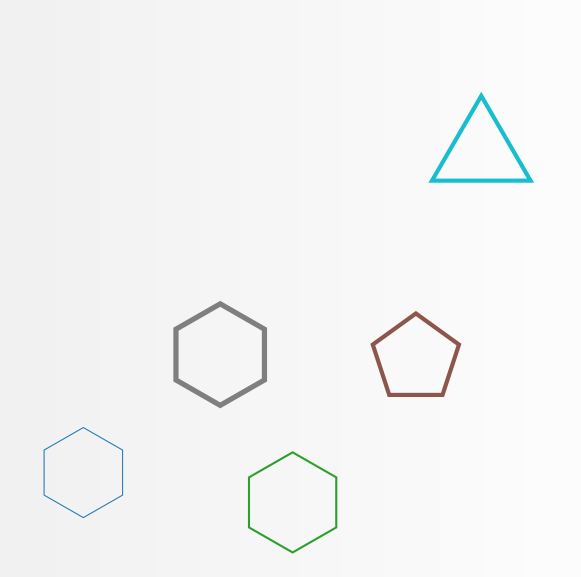[{"shape": "hexagon", "thickness": 0.5, "radius": 0.39, "center": [0.143, 0.181]}, {"shape": "hexagon", "thickness": 1, "radius": 0.43, "center": [0.503, 0.129]}, {"shape": "pentagon", "thickness": 2, "radius": 0.39, "center": [0.715, 0.378]}, {"shape": "hexagon", "thickness": 2.5, "radius": 0.44, "center": [0.379, 0.385]}, {"shape": "triangle", "thickness": 2, "radius": 0.49, "center": [0.828, 0.735]}]